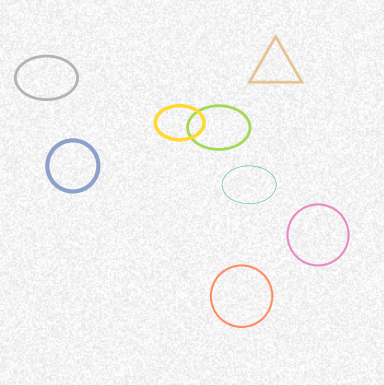[{"shape": "oval", "thickness": 0.5, "radius": 0.35, "center": [0.647, 0.52]}, {"shape": "circle", "thickness": 1.5, "radius": 0.4, "center": [0.627, 0.231]}, {"shape": "circle", "thickness": 3, "radius": 0.33, "center": [0.189, 0.569]}, {"shape": "circle", "thickness": 1.5, "radius": 0.4, "center": [0.826, 0.39]}, {"shape": "oval", "thickness": 2, "radius": 0.41, "center": [0.568, 0.669]}, {"shape": "oval", "thickness": 2.5, "radius": 0.32, "center": [0.467, 0.681]}, {"shape": "triangle", "thickness": 2, "radius": 0.39, "center": [0.716, 0.826]}, {"shape": "oval", "thickness": 2, "radius": 0.4, "center": [0.121, 0.798]}]